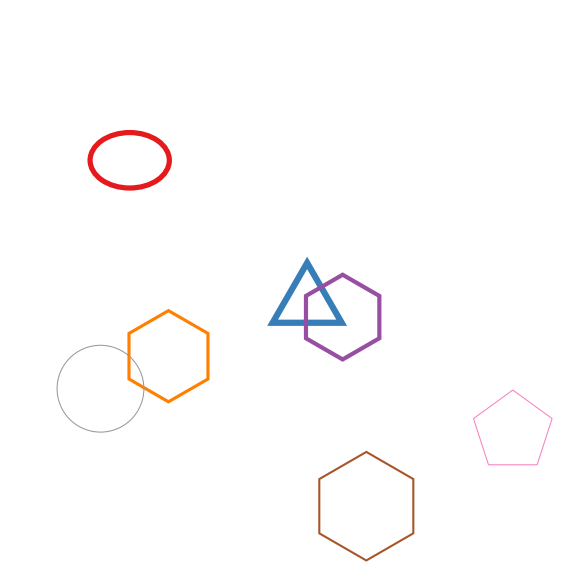[{"shape": "oval", "thickness": 2.5, "radius": 0.34, "center": [0.225, 0.722]}, {"shape": "triangle", "thickness": 3, "radius": 0.35, "center": [0.532, 0.475]}, {"shape": "hexagon", "thickness": 2, "radius": 0.37, "center": [0.593, 0.45]}, {"shape": "hexagon", "thickness": 1.5, "radius": 0.39, "center": [0.292, 0.382]}, {"shape": "hexagon", "thickness": 1, "radius": 0.47, "center": [0.634, 0.123]}, {"shape": "pentagon", "thickness": 0.5, "radius": 0.36, "center": [0.888, 0.252]}, {"shape": "circle", "thickness": 0.5, "radius": 0.38, "center": [0.174, 0.326]}]